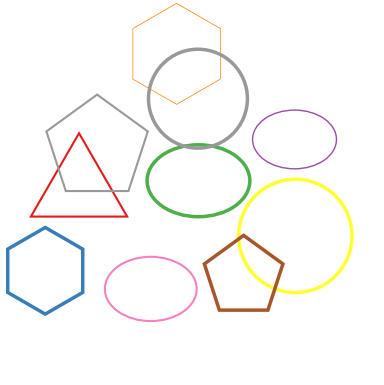[{"shape": "triangle", "thickness": 1.5, "radius": 0.72, "center": [0.205, 0.51]}, {"shape": "hexagon", "thickness": 2.5, "radius": 0.56, "center": [0.117, 0.297]}, {"shape": "oval", "thickness": 2.5, "radius": 0.67, "center": [0.515, 0.531]}, {"shape": "oval", "thickness": 1, "radius": 0.54, "center": [0.765, 0.638]}, {"shape": "hexagon", "thickness": 0.5, "radius": 0.66, "center": [0.459, 0.86]}, {"shape": "circle", "thickness": 2.5, "radius": 0.74, "center": [0.767, 0.387]}, {"shape": "pentagon", "thickness": 2.5, "radius": 0.54, "center": [0.633, 0.281]}, {"shape": "oval", "thickness": 1.5, "radius": 0.6, "center": [0.392, 0.25]}, {"shape": "pentagon", "thickness": 1.5, "radius": 0.69, "center": [0.252, 0.616]}, {"shape": "circle", "thickness": 2.5, "radius": 0.64, "center": [0.514, 0.744]}]